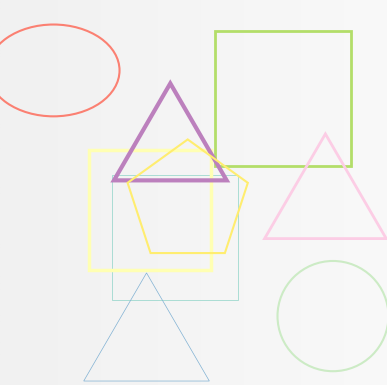[{"shape": "square", "thickness": 0.5, "radius": 0.81, "center": [0.452, 0.382]}, {"shape": "square", "thickness": 2.5, "radius": 0.78, "center": [0.387, 0.455]}, {"shape": "oval", "thickness": 1.5, "radius": 0.85, "center": [0.138, 0.817]}, {"shape": "triangle", "thickness": 0.5, "radius": 0.94, "center": [0.378, 0.104]}, {"shape": "square", "thickness": 2, "radius": 0.87, "center": [0.731, 0.745]}, {"shape": "triangle", "thickness": 2, "radius": 0.91, "center": [0.84, 0.471]}, {"shape": "triangle", "thickness": 3, "radius": 0.84, "center": [0.439, 0.615]}, {"shape": "circle", "thickness": 1.5, "radius": 0.72, "center": [0.859, 0.179]}, {"shape": "pentagon", "thickness": 1.5, "radius": 0.82, "center": [0.484, 0.475]}]